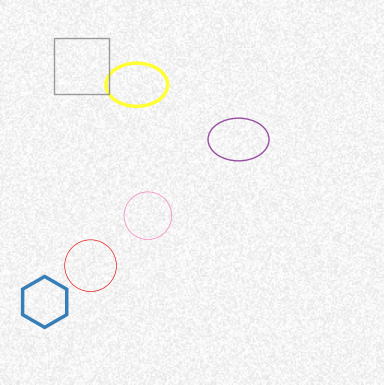[{"shape": "circle", "thickness": 0.5, "radius": 0.34, "center": [0.235, 0.31]}, {"shape": "hexagon", "thickness": 2.5, "radius": 0.33, "center": [0.116, 0.216]}, {"shape": "oval", "thickness": 1, "radius": 0.4, "center": [0.62, 0.638]}, {"shape": "oval", "thickness": 2.5, "radius": 0.4, "center": [0.355, 0.78]}, {"shape": "circle", "thickness": 0.5, "radius": 0.31, "center": [0.384, 0.44]}, {"shape": "square", "thickness": 1, "radius": 0.36, "center": [0.212, 0.828]}]